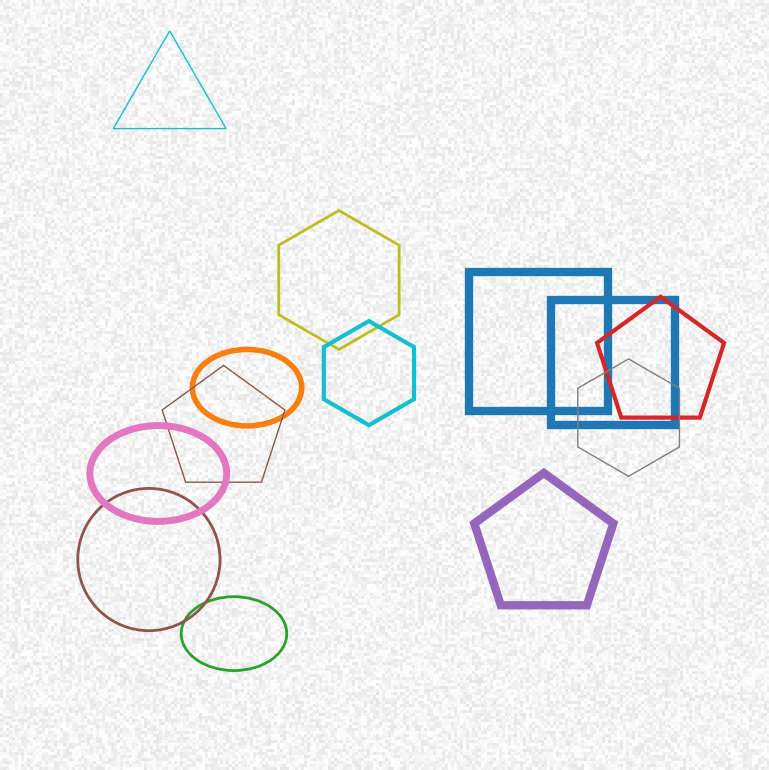[{"shape": "square", "thickness": 3, "radius": 0.45, "center": [0.7, 0.557]}, {"shape": "square", "thickness": 3, "radius": 0.4, "center": [0.796, 0.529]}, {"shape": "oval", "thickness": 2, "radius": 0.35, "center": [0.321, 0.497]}, {"shape": "oval", "thickness": 1, "radius": 0.34, "center": [0.304, 0.177]}, {"shape": "pentagon", "thickness": 1.5, "radius": 0.43, "center": [0.858, 0.528]}, {"shape": "pentagon", "thickness": 3, "radius": 0.47, "center": [0.706, 0.291]}, {"shape": "circle", "thickness": 1, "radius": 0.46, "center": [0.193, 0.273]}, {"shape": "pentagon", "thickness": 0.5, "radius": 0.42, "center": [0.29, 0.442]}, {"shape": "oval", "thickness": 2.5, "radius": 0.44, "center": [0.206, 0.385]}, {"shape": "hexagon", "thickness": 0.5, "radius": 0.38, "center": [0.816, 0.458]}, {"shape": "hexagon", "thickness": 1, "radius": 0.45, "center": [0.44, 0.636]}, {"shape": "hexagon", "thickness": 1.5, "radius": 0.34, "center": [0.479, 0.515]}, {"shape": "triangle", "thickness": 0.5, "radius": 0.42, "center": [0.22, 0.875]}]